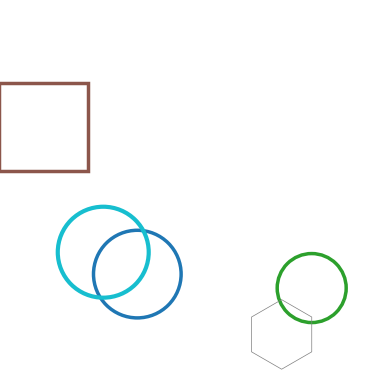[{"shape": "circle", "thickness": 2.5, "radius": 0.57, "center": [0.357, 0.288]}, {"shape": "circle", "thickness": 2.5, "radius": 0.45, "center": [0.81, 0.252]}, {"shape": "square", "thickness": 2.5, "radius": 0.57, "center": [0.113, 0.67]}, {"shape": "hexagon", "thickness": 0.5, "radius": 0.45, "center": [0.732, 0.131]}, {"shape": "circle", "thickness": 3, "radius": 0.59, "center": [0.268, 0.345]}]